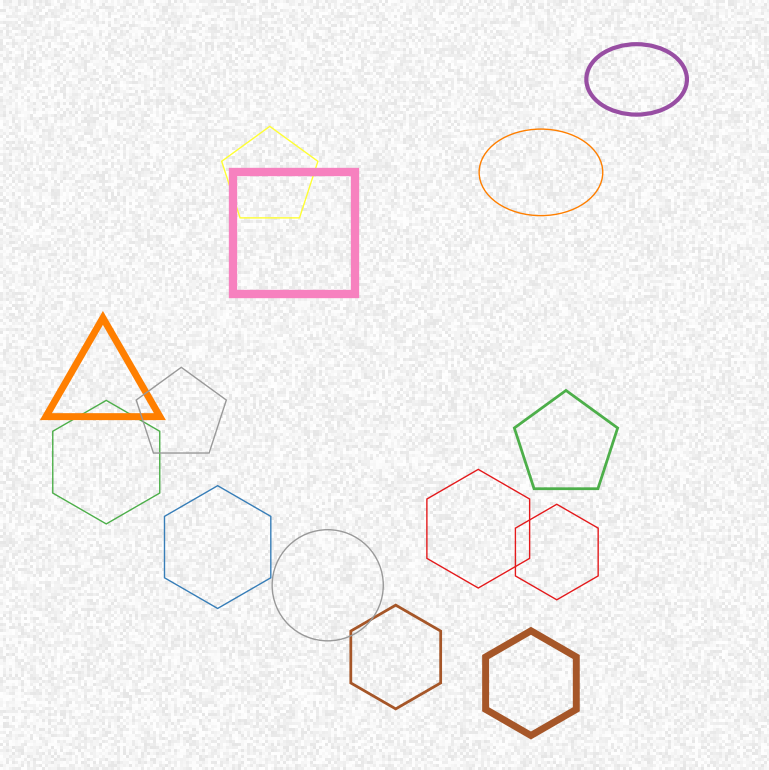[{"shape": "hexagon", "thickness": 0.5, "radius": 0.31, "center": [0.723, 0.283]}, {"shape": "hexagon", "thickness": 0.5, "radius": 0.39, "center": [0.621, 0.313]}, {"shape": "hexagon", "thickness": 0.5, "radius": 0.4, "center": [0.283, 0.29]}, {"shape": "pentagon", "thickness": 1, "radius": 0.35, "center": [0.735, 0.422]}, {"shape": "hexagon", "thickness": 0.5, "radius": 0.4, "center": [0.138, 0.4]}, {"shape": "oval", "thickness": 1.5, "radius": 0.33, "center": [0.827, 0.897]}, {"shape": "oval", "thickness": 0.5, "radius": 0.4, "center": [0.703, 0.776]}, {"shape": "triangle", "thickness": 2.5, "radius": 0.43, "center": [0.134, 0.502]}, {"shape": "pentagon", "thickness": 0.5, "radius": 0.33, "center": [0.35, 0.77]}, {"shape": "hexagon", "thickness": 1, "radius": 0.34, "center": [0.514, 0.147]}, {"shape": "hexagon", "thickness": 2.5, "radius": 0.34, "center": [0.69, 0.113]}, {"shape": "square", "thickness": 3, "radius": 0.4, "center": [0.382, 0.697]}, {"shape": "pentagon", "thickness": 0.5, "radius": 0.31, "center": [0.235, 0.461]}, {"shape": "circle", "thickness": 0.5, "radius": 0.36, "center": [0.426, 0.24]}]